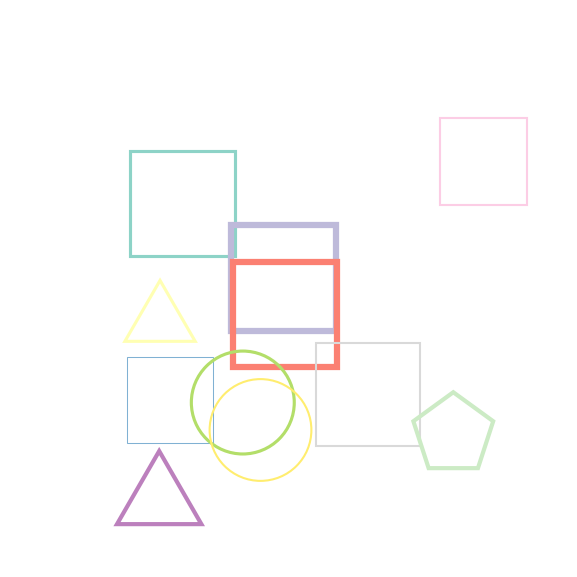[{"shape": "square", "thickness": 1.5, "radius": 0.45, "center": [0.317, 0.647]}, {"shape": "triangle", "thickness": 1.5, "radius": 0.35, "center": [0.277, 0.443]}, {"shape": "square", "thickness": 3, "radius": 0.45, "center": [0.491, 0.518]}, {"shape": "square", "thickness": 3, "radius": 0.45, "center": [0.494, 0.455]}, {"shape": "square", "thickness": 0.5, "radius": 0.37, "center": [0.294, 0.306]}, {"shape": "circle", "thickness": 1.5, "radius": 0.45, "center": [0.42, 0.302]}, {"shape": "square", "thickness": 1, "radius": 0.38, "center": [0.837, 0.719]}, {"shape": "square", "thickness": 1, "radius": 0.45, "center": [0.637, 0.316]}, {"shape": "triangle", "thickness": 2, "radius": 0.42, "center": [0.276, 0.134]}, {"shape": "pentagon", "thickness": 2, "radius": 0.36, "center": [0.785, 0.247]}, {"shape": "circle", "thickness": 1, "radius": 0.44, "center": [0.451, 0.255]}]